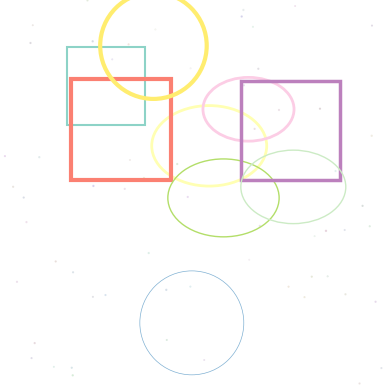[{"shape": "square", "thickness": 1.5, "radius": 0.51, "center": [0.276, 0.777]}, {"shape": "oval", "thickness": 2, "radius": 0.75, "center": [0.543, 0.621]}, {"shape": "square", "thickness": 3, "radius": 0.65, "center": [0.314, 0.663]}, {"shape": "circle", "thickness": 0.5, "radius": 0.68, "center": [0.498, 0.161]}, {"shape": "oval", "thickness": 1, "radius": 0.72, "center": [0.58, 0.486]}, {"shape": "oval", "thickness": 2, "radius": 0.59, "center": [0.645, 0.716]}, {"shape": "square", "thickness": 2.5, "radius": 0.64, "center": [0.754, 0.662]}, {"shape": "oval", "thickness": 1, "radius": 0.68, "center": [0.762, 0.515]}, {"shape": "circle", "thickness": 3, "radius": 0.69, "center": [0.399, 0.881]}]